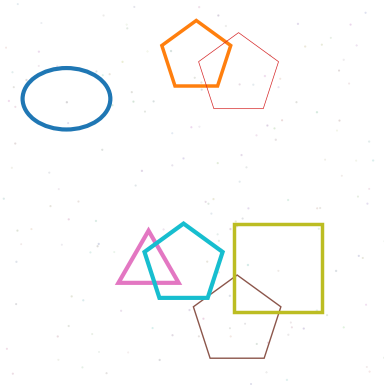[{"shape": "oval", "thickness": 3, "radius": 0.57, "center": [0.173, 0.743]}, {"shape": "pentagon", "thickness": 2.5, "radius": 0.47, "center": [0.51, 0.853]}, {"shape": "pentagon", "thickness": 0.5, "radius": 0.55, "center": [0.62, 0.806]}, {"shape": "pentagon", "thickness": 1, "radius": 0.6, "center": [0.616, 0.166]}, {"shape": "triangle", "thickness": 3, "radius": 0.45, "center": [0.386, 0.31]}, {"shape": "square", "thickness": 2.5, "radius": 0.57, "center": [0.722, 0.304]}, {"shape": "pentagon", "thickness": 3, "radius": 0.53, "center": [0.477, 0.313]}]